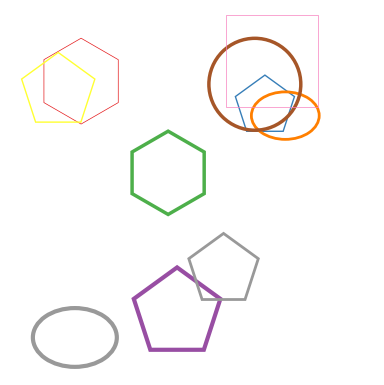[{"shape": "hexagon", "thickness": 0.5, "radius": 0.56, "center": [0.211, 0.789]}, {"shape": "pentagon", "thickness": 1, "radius": 0.4, "center": [0.688, 0.724]}, {"shape": "hexagon", "thickness": 2.5, "radius": 0.54, "center": [0.437, 0.551]}, {"shape": "pentagon", "thickness": 3, "radius": 0.59, "center": [0.46, 0.187]}, {"shape": "oval", "thickness": 2, "radius": 0.44, "center": [0.741, 0.7]}, {"shape": "pentagon", "thickness": 1, "radius": 0.5, "center": [0.151, 0.764]}, {"shape": "circle", "thickness": 2.5, "radius": 0.6, "center": [0.662, 0.781]}, {"shape": "square", "thickness": 0.5, "radius": 0.6, "center": [0.706, 0.843]}, {"shape": "pentagon", "thickness": 2, "radius": 0.47, "center": [0.581, 0.299]}, {"shape": "oval", "thickness": 3, "radius": 0.55, "center": [0.194, 0.123]}]